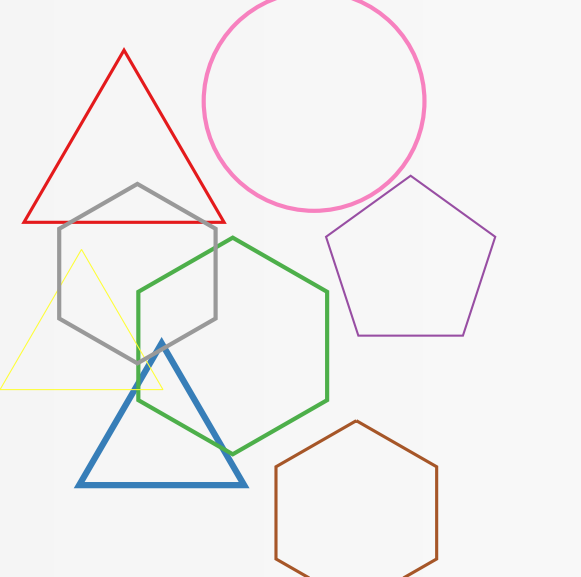[{"shape": "triangle", "thickness": 1.5, "radius": 0.99, "center": [0.213, 0.714]}, {"shape": "triangle", "thickness": 3, "radius": 0.82, "center": [0.278, 0.241]}, {"shape": "hexagon", "thickness": 2, "radius": 0.94, "center": [0.4, 0.4]}, {"shape": "pentagon", "thickness": 1, "radius": 0.77, "center": [0.706, 0.542]}, {"shape": "triangle", "thickness": 0.5, "radius": 0.81, "center": [0.14, 0.405]}, {"shape": "hexagon", "thickness": 1.5, "radius": 0.8, "center": [0.613, 0.111]}, {"shape": "circle", "thickness": 2, "radius": 0.95, "center": [0.54, 0.824]}, {"shape": "hexagon", "thickness": 2, "radius": 0.78, "center": [0.236, 0.525]}]